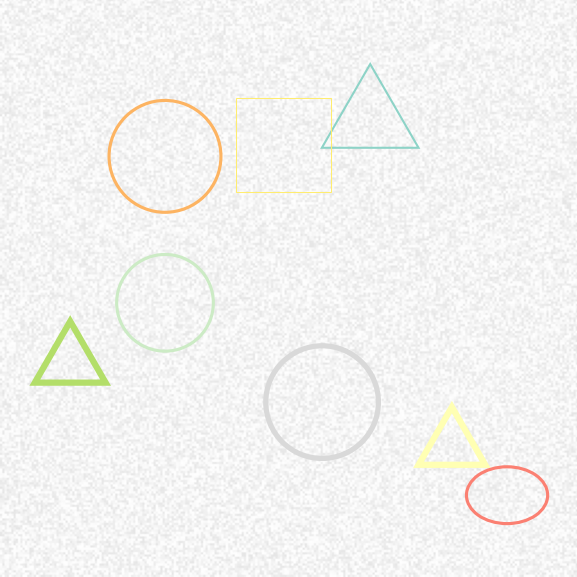[{"shape": "triangle", "thickness": 1, "radius": 0.48, "center": [0.641, 0.792]}, {"shape": "triangle", "thickness": 3, "radius": 0.33, "center": [0.783, 0.228]}, {"shape": "oval", "thickness": 1.5, "radius": 0.35, "center": [0.878, 0.142]}, {"shape": "circle", "thickness": 1.5, "radius": 0.48, "center": [0.286, 0.728]}, {"shape": "triangle", "thickness": 3, "radius": 0.35, "center": [0.122, 0.372]}, {"shape": "circle", "thickness": 2.5, "radius": 0.49, "center": [0.558, 0.303]}, {"shape": "circle", "thickness": 1.5, "radius": 0.42, "center": [0.286, 0.475]}, {"shape": "square", "thickness": 0.5, "radius": 0.41, "center": [0.491, 0.748]}]